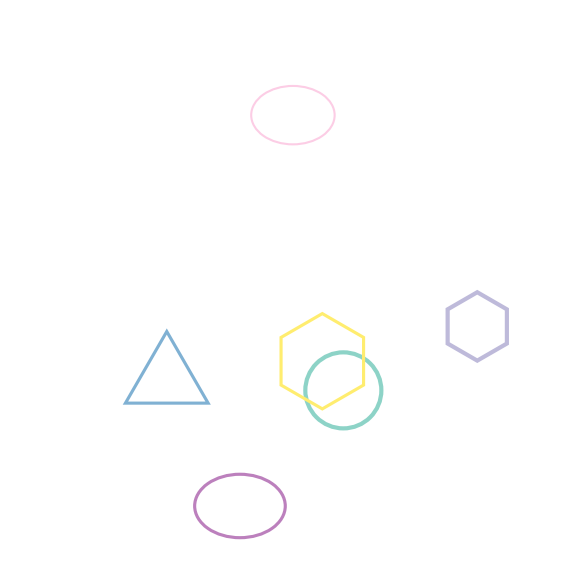[{"shape": "circle", "thickness": 2, "radius": 0.33, "center": [0.595, 0.323]}, {"shape": "hexagon", "thickness": 2, "radius": 0.3, "center": [0.826, 0.434]}, {"shape": "triangle", "thickness": 1.5, "radius": 0.41, "center": [0.289, 0.342]}, {"shape": "oval", "thickness": 1, "radius": 0.36, "center": [0.507, 0.8]}, {"shape": "oval", "thickness": 1.5, "radius": 0.39, "center": [0.416, 0.123]}, {"shape": "hexagon", "thickness": 1.5, "radius": 0.41, "center": [0.558, 0.374]}]